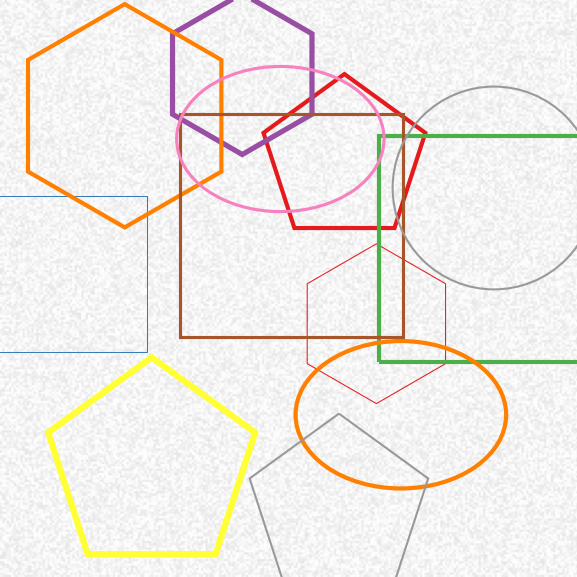[{"shape": "hexagon", "thickness": 0.5, "radius": 0.69, "center": [0.652, 0.439]}, {"shape": "pentagon", "thickness": 2, "radius": 0.74, "center": [0.596, 0.724]}, {"shape": "square", "thickness": 0.5, "radius": 0.68, "center": [0.119, 0.525]}, {"shape": "square", "thickness": 2, "radius": 0.98, "center": [0.852, 0.567]}, {"shape": "hexagon", "thickness": 2.5, "radius": 0.7, "center": [0.419, 0.871]}, {"shape": "hexagon", "thickness": 2, "radius": 0.97, "center": [0.216, 0.799]}, {"shape": "oval", "thickness": 2, "radius": 0.91, "center": [0.694, 0.281]}, {"shape": "pentagon", "thickness": 3, "radius": 0.94, "center": [0.263, 0.192]}, {"shape": "square", "thickness": 1.5, "radius": 0.96, "center": [0.505, 0.609]}, {"shape": "oval", "thickness": 1.5, "radius": 0.9, "center": [0.485, 0.758]}, {"shape": "pentagon", "thickness": 1, "radius": 0.81, "center": [0.587, 0.12]}, {"shape": "circle", "thickness": 1, "radius": 0.88, "center": [0.855, 0.674]}]